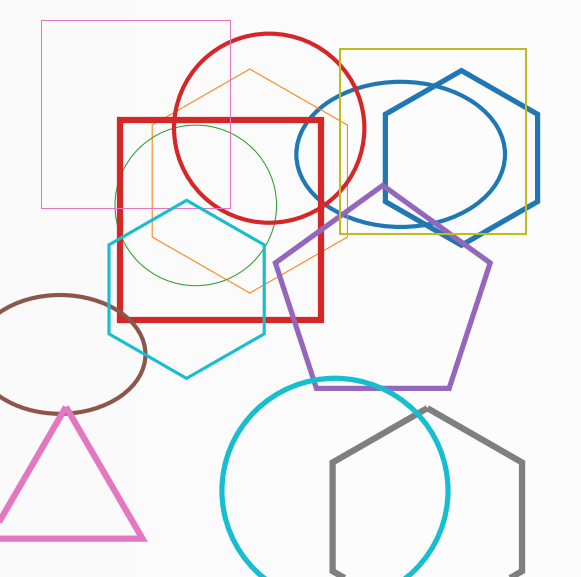[{"shape": "oval", "thickness": 2, "radius": 0.9, "center": [0.689, 0.732]}, {"shape": "hexagon", "thickness": 2.5, "radius": 0.76, "center": [0.794, 0.726]}, {"shape": "hexagon", "thickness": 0.5, "radius": 0.97, "center": [0.43, 0.686]}, {"shape": "circle", "thickness": 0.5, "radius": 0.69, "center": [0.337, 0.643]}, {"shape": "circle", "thickness": 2, "radius": 0.82, "center": [0.463, 0.777]}, {"shape": "square", "thickness": 3, "radius": 0.86, "center": [0.379, 0.618]}, {"shape": "pentagon", "thickness": 2.5, "radius": 0.97, "center": [0.659, 0.484]}, {"shape": "oval", "thickness": 2, "radius": 0.73, "center": [0.103, 0.385]}, {"shape": "square", "thickness": 0.5, "radius": 0.81, "center": [0.234, 0.801]}, {"shape": "triangle", "thickness": 3, "radius": 0.76, "center": [0.113, 0.142]}, {"shape": "hexagon", "thickness": 3, "radius": 0.94, "center": [0.735, 0.104]}, {"shape": "square", "thickness": 1, "radius": 0.8, "center": [0.745, 0.754]}, {"shape": "circle", "thickness": 2.5, "radius": 0.97, "center": [0.576, 0.15]}, {"shape": "hexagon", "thickness": 1.5, "radius": 0.77, "center": [0.321, 0.498]}]